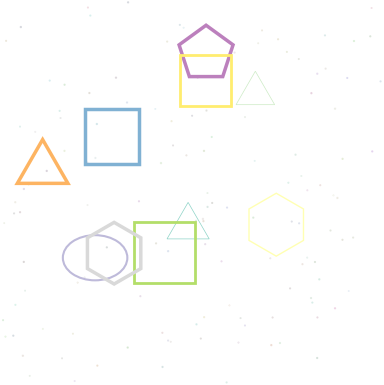[{"shape": "triangle", "thickness": 0.5, "radius": 0.32, "center": [0.489, 0.411]}, {"shape": "hexagon", "thickness": 1, "radius": 0.41, "center": [0.718, 0.416]}, {"shape": "oval", "thickness": 1.5, "radius": 0.42, "center": [0.247, 0.331]}, {"shape": "square", "thickness": 2.5, "radius": 0.35, "center": [0.292, 0.645]}, {"shape": "triangle", "thickness": 2.5, "radius": 0.38, "center": [0.111, 0.562]}, {"shape": "square", "thickness": 2, "radius": 0.4, "center": [0.427, 0.344]}, {"shape": "hexagon", "thickness": 2.5, "radius": 0.4, "center": [0.296, 0.342]}, {"shape": "pentagon", "thickness": 2.5, "radius": 0.37, "center": [0.535, 0.861]}, {"shape": "triangle", "thickness": 0.5, "radius": 0.29, "center": [0.663, 0.757]}, {"shape": "square", "thickness": 2, "radius": 0.33, "center": [0.533, 0.79]}]